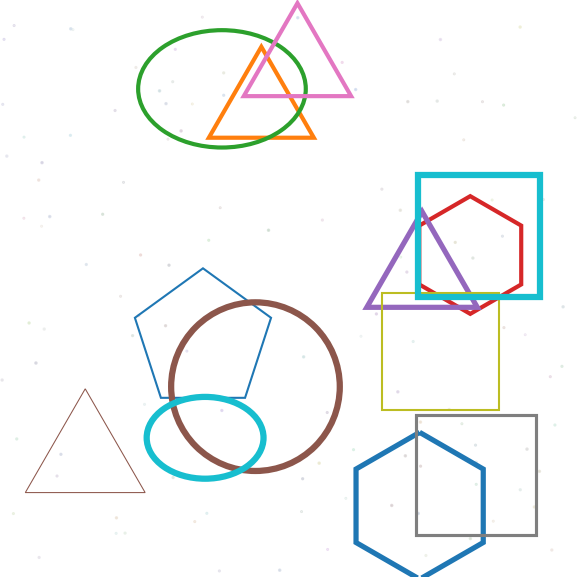[{"shape": "pentagon", "thickness": 1, "radius": 0.62, "center": [0.351, 0.411]}, {"shape": "hexagon", "thickness": 2.5, "radius": 0.64, "center": [0.727, 0.123]}, {"shape": "triangle", "thickness": 2, "radius": 0.52, "center": [0.453, 0.813]}, {"shape": "oval", "thickness": 2, "radius": 0.73, "center": [0.384, 0.845]}, {"shape": "hexagon", "thickness": 2, "radius": 0.51, "center": [0.814, 0.558]}, {"shape": "triangle", "thickness": 2.5, "radius": 0.55, "center": [0.731, 0.522]}, {"shape": "circle", "thickness": 3, "radius": 0.73, "center": [0.442, 0.33]}, {"shape": "triangle", "thickness": 0.5, "radius": 0.6, "center": [0.148, 0.206]}, {"shape": "triangle", "thickness": 2, "radius": 0.54, "center": [0.515, 0.886]}, {"shape": "square", "thickness": 1.5, "radius": 0.52, "center": [0.825, 0.176]}, {"shape": "square", "thickness": 1, "radius": 0.51, "center": [0.763, 0.39]}, {"shape": "oval", "thickness": 3, "radius": 0.51, "center": [0.355, 0.241]}, {"shape": "square", "thickness": 3, "radius": 0.53, "center": [0.829, 0.59]}]